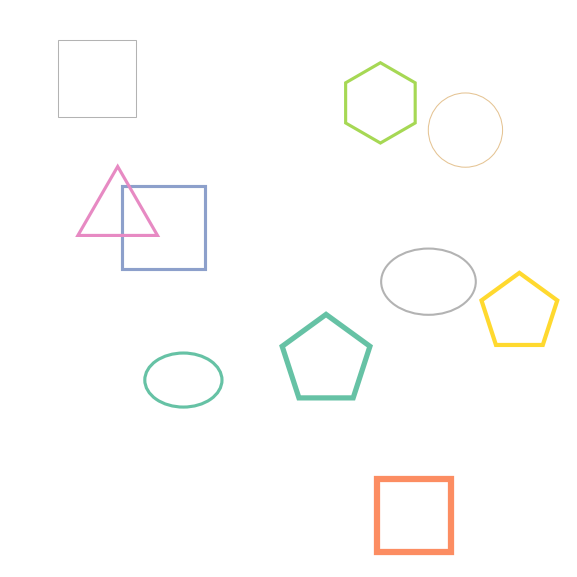[{"shape": "oval", "thickness": 1.5, "radius": 0.33, "center": [0.318, 0.341]}, {"shape": "pentagon", "thickness": 2.5, "radius": 0.4, "center": [0.565, 0.375]}, {"shape": "square", "thickness": 3, "radius": 0.32, "center": [0.717, 0.107]}, {"shape": "square", "thickness": 1.5, "radius": 0.36, "center": [0.283, 0.605]}, {"shape": "triangle", "thickness": 1.5, "radius": 0.4, "center": [0.204, 0.631]}, {"shape": "hexagon", "thickness": 1.5, "radius": 0.35, "center": [0.659, 0.821]}, {"shape": "pentagon", "thickness": 2, "radius": 0.35, "center": [0.899, 0.458]}, {"shape": "circle", "thickness": 0.5, "radius": 0.32, "center": [0.806, 0.774]}, {"shape": "square", "thickness": 0.5, "radius": 0.34, "center": [0.168, 0.863]}, {"shape": "oval", "thickness": 1, "radius": 0.41, "center": [0.742, 0.511]}]